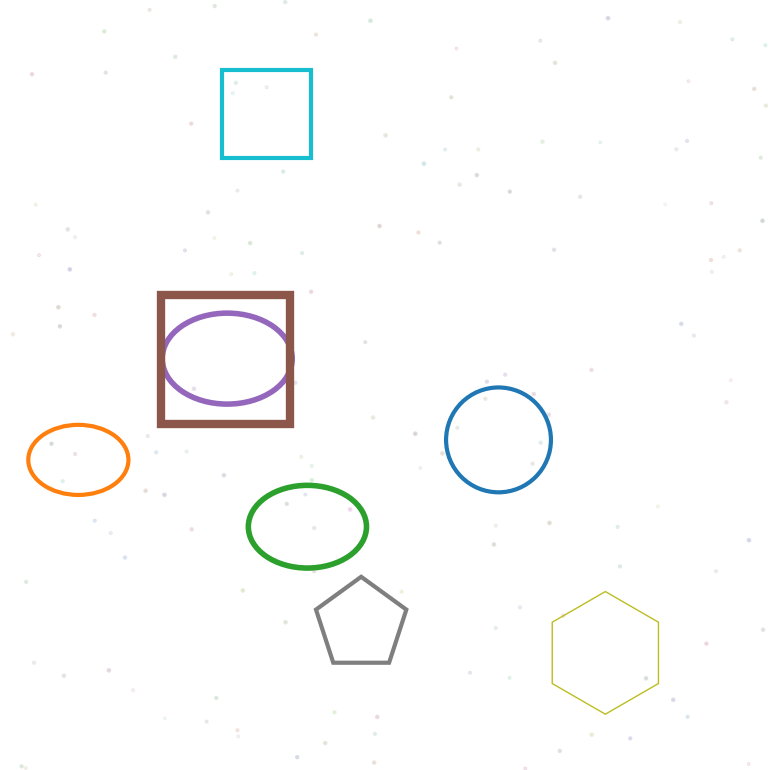[{"shape": "circle", "thickness": 1.5, "radius": 0.34, "center": [0.647, 0.429]}, {"shape": "oval", "thickness": 1.5, "radius": 0.33, "center": [0.102, 0.403]}, {"shape": "oval", "thickness": 2, "radius": 0.38, "center": [0.399, 0.316]}, {"shape": "oval", "thickness": 2, "radius": 0.42, "center": [0.295, 0.534]}, {"shape": "square", "thickness": 3, "radius": 0.42, "center": [0.293, 0.533]}, {"shape": "pentagon", "thickness": 1.5, "radius": 0.31, "center": [0.469, 0.189]}, {"shape": "hexagon", "thickness": 0.5, "radius": 0.4, "center": [0.786, 0.152]}, {"shape": "square", "thickness": 1.5, "radius": 0.29, "center": [0.346, 0.852]}]